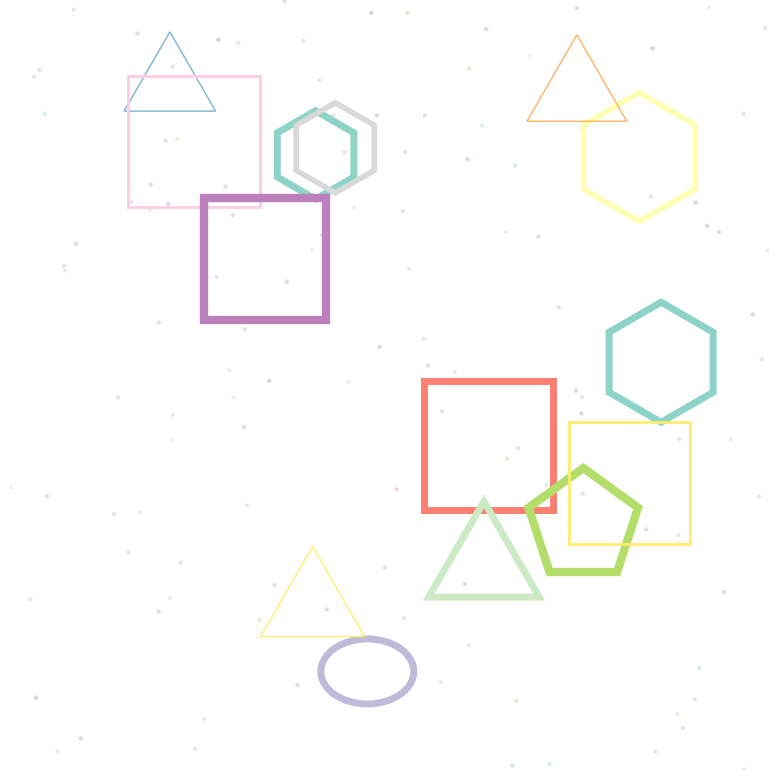[{"shape": "hexagon", "thickness": 2.5, "radius": 0.39, "center": [0.859, 0.53]}, {"shape": "hexagon", "thickness": 2.5, "radius": 0.29, "center": [0.41, 0.799]}, {"shape": "hexagon", "thickness": 2, "radius": 0.42, "center": [0.83, 0.796]}, {"shape": "oval", "thickness": 2.5, "radius": 0.3, "center": [0.477, 0.128]}, {"shape": "square", "thickness": 2.5, "radius": 0.42, "center": [0.634, 0.421]}, {"shape": "triangle", "thickness": 0.5, "radius": 0.34, "center": [0.221, 0.89]}, {"shape": "triangle", "thickness": 0.5, "radius": 0.37, "center": [0.749, 0.88]}, {"shape": "pentagon", "thickness": 3, "radius": 0.37, "center": [0.758, 0.318]}, {"shape": "square", "thickness": 1, "radius": 0.43, "center": [0.252, 0.816]}, {"shape": "hexagon", "thickness": 2, "radius": 0.29, "center": [0.435, 0.808]}, {"shape": "square", "thickness": 3, "radius": 0.4, "center": [0.344, 0.664]}, {"shape": "triangle", "thickness": 2.5, "radius": 0.41, "center": [0.628, 0.266]}, {"shape": "triangle", "thickness": 0.5, "radius": 0.39, "center": [0.406, 0.212]}, {"shape": "square", "thickness": 1, "radius": 0.39, "center": [0.818, 0.373]}]